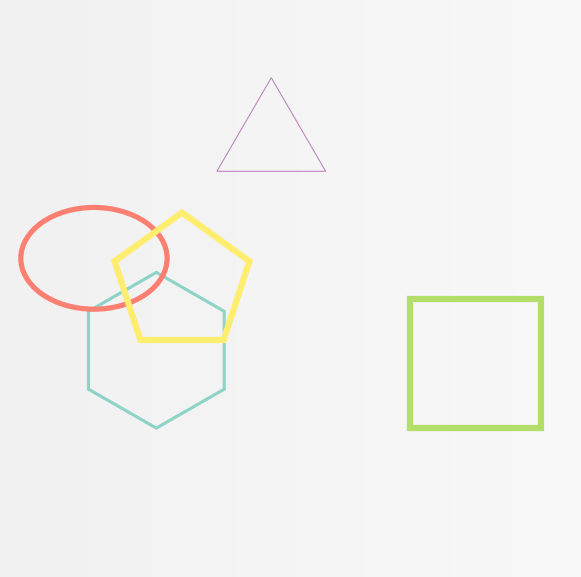[{"shape": "hexagon", "thickness": 1.5, "radius": 0.67, "center": [0.269, 0.393]}, {"shape": "oval", "thickness": 2.5, "radius": 0.63, "center": [0.162, 0.552]}, {"shape": "square", "thickness": 3, "radius": 0.56, "center": [0.818, 0.37]}, {"shape": "triangle", "thickness": 0.5, "radius": 0.54, "center": [0.467, 0.757]}, {"shape": "pentagon", "thickness": 3, "radius": 0.61, "center": [0.313, 0.509]}]